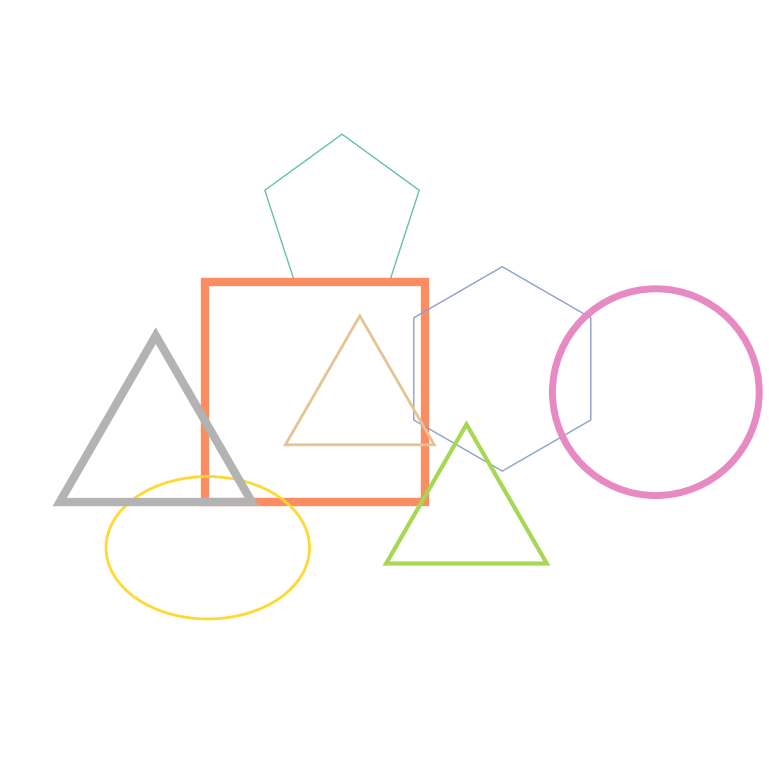[{"shape": "pentagon", "thickness": 0.5, "radius": 0.53, "center": [0.444, 0.72]}, {"shape": "square", "thickness": 3, "radius": 0.72, "center": [0.409, 0.491]}, {"shape": "hexagon", "thickness": 0.5, "radius": 0.66, "center": [0.652, 0.521]}, {"shape": "circle", "thickness": 2.5, "radius": 0.67, "center": [0.852, 0.491]}, {"shape": "triangle", "thickness": 1.5, "radius": 0.6, "center": [0.606, 0.328]}, {"shape": "oval", "thickness": 1, "radius": 0.66, "center": [0.27, 0.289]}, {"shape": "triangle", "thickness": 1, "radius": 0.56, "center": [0.467, 0.478]}, {"shape": "triangle", "thickness": 3, "radius": 0.72, "center": [0.202, 0.42]}]